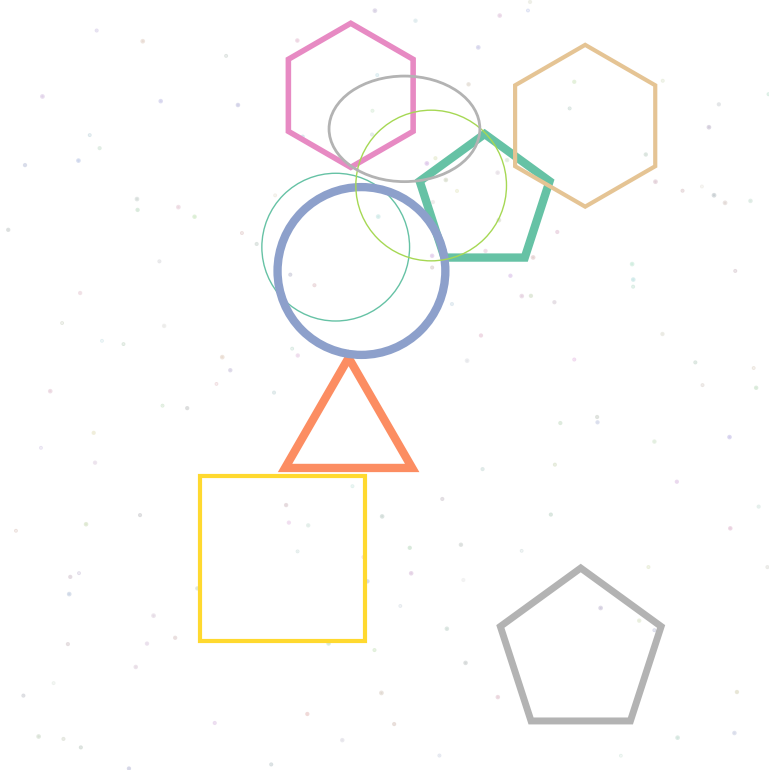[{"shape": "circle", "thickness": 0.5, "radius": 0.48, "center": [0.436, 0.679]}, {"shape": "pentagon", "thickness": 3, "radius": 0.44, "center": [0.629, 0.737]}, {"shape": "triangle", "thickness": 3, "radius": 0.48, "center": [0.453, 0.44]}, {"shape": "circle", "thickness": 3, "radius": 0.54, "center": [0.469, 0.648]}, {"shape": "hexagon", "thickness": 2, "radius": 0.47, "center": [0.456, 0.876]}, {"shape": "circle", "thickness": 0.5, "radius": 0.49, "center": [0.56, 0.759]}, {"shape": "square", "thickness": 1.5, "radius": 0.54, "center": [0.367, 0.275]}, {"shape": "hexagon", "thickness": 1.5, "radius": 0.53, "center": [0.76, 0.837]}, {"shape": "oval", "thickness": 1, "radius": 0.49, "center": [0.525, 0.833]}, {"shape": "pentagon", "thickness": 2.5, "radius": 0.55, "center": [0.754, 0.153]}]